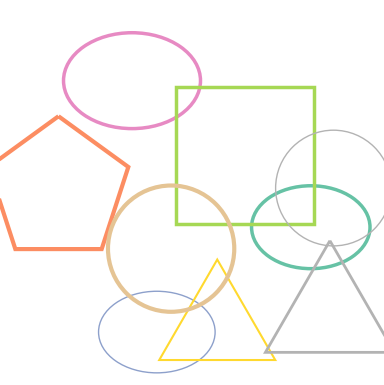[{"shape": "oval", "thickness": 2.5, "radius": 0.77, "center": [0.807, 0.41]}, {"shape": "pentagon", "thickness": 3, "radius": 0.95, "center": [0.152, 0.507]}, {"shape": "oval", "thickness": 1, "radius": 0.76, "center": [0.407, 0.138]}, {"shape": "oval", "thickness": 2.5, "radius": 0.89, "center": [0.343, 0.79]}, {"shape": "square", "thickness": 2.5, "radius": 0.89, "center": [0.636, 0.596]}, {"shape": "triangle", "thickness": 1.5, "radius": 0.87, "center": [0.564, 0.152]}, {"shape": "circle", "thickness": 3, "radius": 0.82, "center": [0.444, 0.354]}, {"shape": "triangle", "thickness": 2, "radius": 0.97, "center": [0.857, 0.181]}, {"shape": "circle", "thickness": 1, "radius": 0.75, "center": [0.866, 0.512]}]